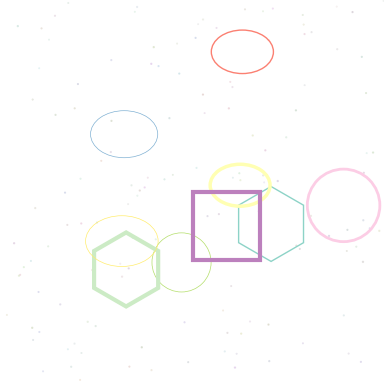[{"shape": "hexagon", "thickness": 1, "radius": 0.49, "center": [0.704, 0.418]}, {"shape": "oval", "thickness": 2.5, "radius": 0.39, "center": [0.624, 0.519]}, {"shape": "oval", "thickness": 1, "radius": 0.4, "center": [0.63, 0.865]}, {"shape": "oval", "thickness": 0.5, "radius": 0.44, "center": [0.322, 0.651]}, {"shape": "circle", "thickness": 0.5, "radius": 0.38, "center": [0.472, 0.318]}, {"shape": "circle", "thickness": 2, "radius": 0.47, "center": [0.892, 0.467]}, {"shape": "square", "thickness": 3, "radius": 0.44, "center": [0.589, 0.412]}, {"shape": "hexagon", "thickness": 3, "radius": 0.48, "center": [0.328, 0.3]}, {"shape": "oval", "thickness": 0.5, "radius": 0.47, "center": [0.317, 0.374]}]